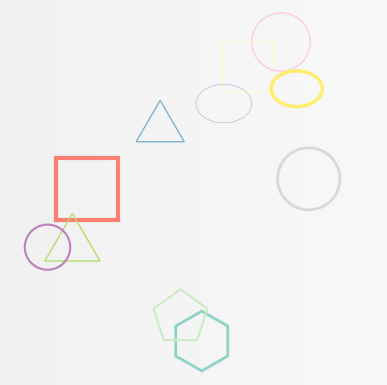[{"shape": "hexagon", "thickness": 2, "radius": 0.39, "center": [0.521, 0.114]}, {"shape": "square", "thickness": 0.5, "radius": 0.33, "center": [0.64, 0.828]}, {"shape": "oval", "thickness": 0.5, "radius": 0.36, "center": [0.578, 0.731]}, {"shape": "square", "thickness": 3, "radius": 0.4, "center": [0.225, 0.51]}, {"shape": "triangle", "thickness": 1, "radius": 0.36, "center": [0.413, 0.668]}, {"shape": "triangle", "thickness": 1, "radius": 0.41, "center": [0.187, 0.363]}, {"shape": "circle", "thickness": 1, "radius": 0.38, "center": [0.725, 0.891]}, {"shape": "circle", "thickness": 2, "radius": 0.4, "center": [0.797, 0.535]}, {"shape": "circle", "thickness": 1.5, "radius": 0.29, "center": [0.123, 0.358]}, {"shape": "pentagon", "thickness": 1.5, "radius": 0.37, "center": [0.466, 0.175]}, {"shape": "oval", "thickness": 2.5, "radius": 0.33, "center": [0.766, 0.769]}]